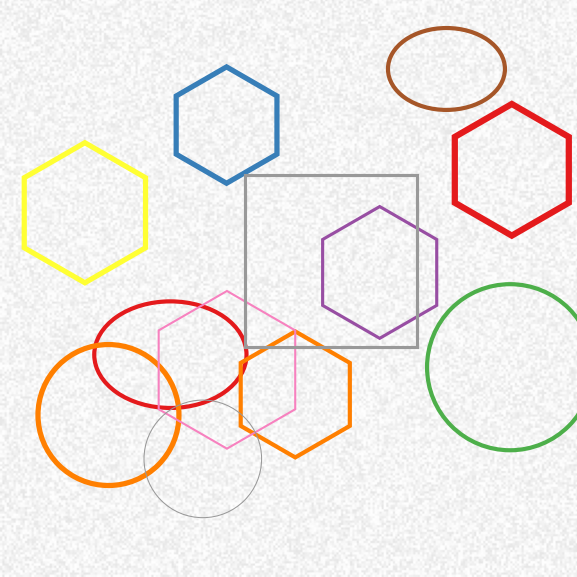[{"shape": "hexagon", "thickness": 3, "radius": 0.57, "center": [0.886, 0.705]}, {"shape": "oval", "thickness": 2, "radius": 0.66, "center": [0.295, 0.385]}, {"shape": "hexagon", "thickness": 2.5, "radius": 0.5, "center": [0.392, 0.783]}, {"shape": "circle", "thickness": 2, "radius": 0.72, "center": [0.883, 0.363]}, {"shape": "hexagon", "thickness": 1.5, "radius": 0.57, "center": [0.657, 0.527]}, {"shape": "hexagon", "thickness": 2, "radius": 0.55, "center": [0.511, 0.316]}, {"shape": "circle", "thickness": 2.5, "radius": 0.61, "center": [0.188, 0.28]}, {"shape": "hexagon", "thickness": 2.5, "radius": 0.61, "center": [0.147, 0.631]}, {"shape": "oval", "thickness": 2, "radius": 0.51, "center": [0.773, 0.88]}, {"shape": "hexagon", "thickness": 1, "radius": 0.68, "center": [0.393, 0.359]}, {"shape": "circle", "thickness": 0.5, "radius": 0.51, "center": [0.351, 0.205]}, {"shape": "square", "thickness": 1.5, "radius": 0.74, "center": [0.574, 0.547]}]